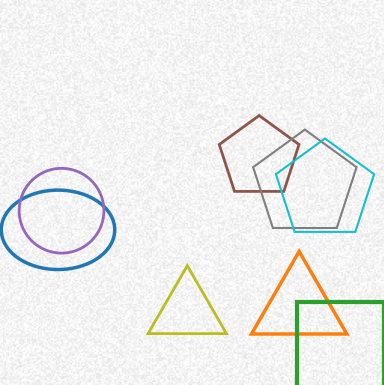[{"shape": "oval", "thickness": 2.5, "radius": 0.74, "center": [0.151, 0.403]}, {"shape": "triangle", "thickness": 2.5, "radius": 0.72, "center": [0.777, 0.204]}, {"shape": "square", "thickness": 3, "radius": 0.56, "center": [0.885, 0.103]}, {"shape": "circle", "thickness": 2, "radius": 0.55, "center": [0.16, 0.453]}, {"shape": "pentagon", "thickness": 2, "radius": 0.54, "center": [0.673, 0.591]}, {"shape": "pentagon", "thickness": 1.5, "radius": 0.71, "center": [0.792, 0.522]}, {"shape": "triangle", "thickness": 2, "radius": 0.59, "center": [0.486, 0.192]}, {"shape": "pentagon", "thickness": 1.5, "radius": 0.67, "center": [0.844, 0.506]}]